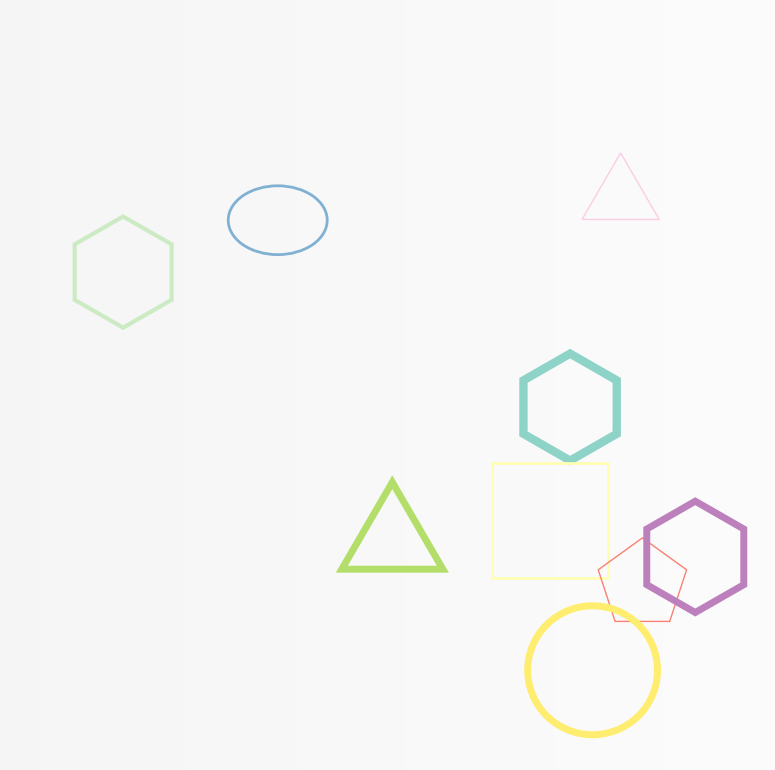[{"shape": "hexagon", "thickness": 3, "radius": 0.35, "center": [0.736, 0.471]}, {"shape": "square", "thickness": 1, "radius": 0.37, "center": [0.71, 0.324]}, {"shape": "pentagon", "thickness": 0.5, "radius": 0.3, "center": [0.829, 0.241]}, {"shape": "oval", "thickness": 1, "radius": 0.32, "center": [0.358, 0.714]}, {"shape": "triangle", "thickness": 2.5, "radius": 0.38, "center": [0.506, 0.298]}, {"shape": "triangle", "thickness": 0.5, "radius": 0.29, "center": [0.801, 0.744]}, {"shape": "hexagon", "thickness": 2.5, "radius": 0.36, "center": [0.897, 0.277]}, {"shape": "hexagon", "thickness": 1.5, "radius": 0.36, "center": [0.159, 0.647]}, {"shape": "circle", "thickness": 2.5, "radius": 0.42, "center": [0.765, 0.13]}]